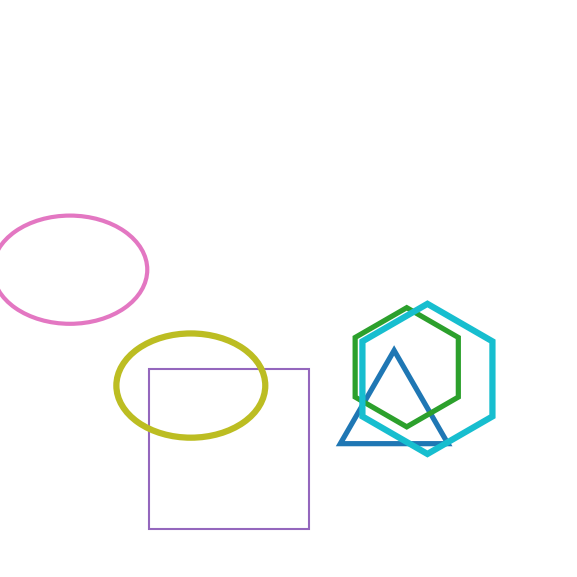[{"shape": "triangle", "thickness": 2.5, "radius": 0.54, "center": [0.682, 0.285]}, {"shape": "hexagon", "thickness": 2.5, "radius": 0.52, "center": [0.704, 0.363]}, {"shape": "square", "thickness": 1, "radius": 0.7, "center": [0.397, 0.222]}, {"shape": "oval", "thickness": 2, "radius": 0.67, "center": [0.121, 0.532]}, {"shape": "oval", "thickness": 3, "radius": 0.64, "center": [0.33, 0.331]}, {"shape": "hexagon", "thickness": 3, "radius": 0.65, "center": [0.74, 0.343]}]